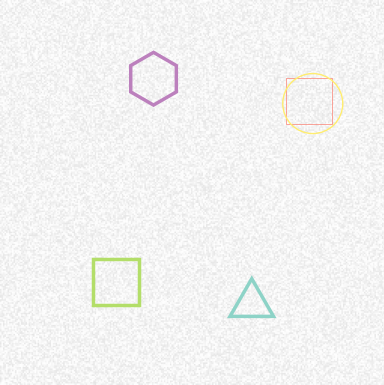[{"shape": "triangle", "thickness": 2.5, "radius": 0.33, "center": [0.654, 0.211]}, {"shape": "square", "thickness": 0.5, "radius": 0.3, "center": [0.802, 0.738]}, {"shape": "square", "thickness": 2.5, "radius": 0.3, "center": [0.302, 0.267]}, {"shape": "hexagon", "thickness": 2.5, "radius": 0.34, "center": [0.399, 0.796]}, {"shape": "circle", "thickness": 1, "radius": 0.39, "center": [0.812, 0.731]}]